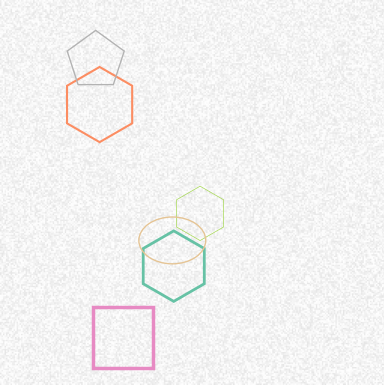[{"shape": "hexagon", "thickness": 2, "radius": 0.46, "center": [0.451, 0.309]}, {"shape": "hexagon", "thickness": 1.5, "radius": 0.49, "center": [0.259, 0.728]}, {"shape": "square", "thickness": 2.5, "radius": 0.39, "center": [0.319, 0.123]}, {"shape": "hexagon", "thickness": 0.5, "radius": 0.35, "center": [0.52, 0.446]}, {"shape": "oval", "thickness": 1, "radius": 0.43, "center": [0.448, 0.376]}, {"shape": "pentagon", "thickness": 1, "radius": 0.39, "center": [0.249, 0.843]}]